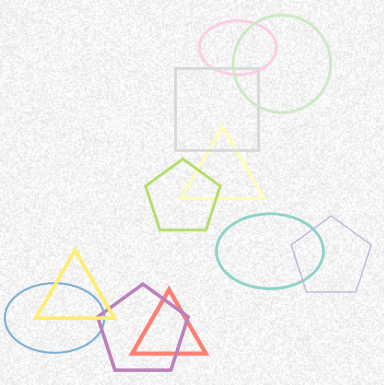[{"shape": "oval", "thickness": 2, "radius": 0.69, "center": [0.701, 0.347]}, {"shape": "triangle", "thickness": 2, "radius": 0.62, "center": [0.578, 0.547]}, {"shape": "pentagon", "thickness": 1, "radius": 0.55, "center": [0.86, 0.33]}, {"shape": "triangle", "thickness": 3, "radius": 0.55, "center": [0.439, 0.137]}, {"shape": "oval", "thickness": 1.5, "radius": 0.65, "center": [0.142, 0.174]}, {"shape": "pentagon", "thickness": 2, "radius": 0.51, "center": [0.475, 0.485]}, {"shape": "oval", "thickness": 2, "radius": 0.5, "center": [0.618, 0.876]}, {"shape": "square", "thickness": 2, "radius": 0.54, "center": [0.562, 0.717]}, {"shape": "pentagon", "thickness": 2.5, "radius": 0.62, "center": [0.371, 0.139]}, {"shape": "circle", "thickness": 2, "radius": 0.63, "center": [0.732, 0.834]}, {"shape": "triangle", "thickness": 2.5, "radius": 0.59, "center": [0.195, 0.232]}]